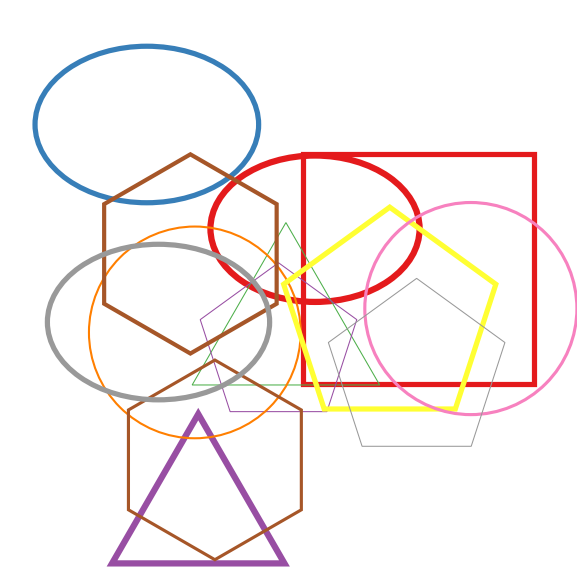[{"shape": "square", "thickness": 2.5, "radius": 1.0, "center": [0.725, 0.534]}, {"shape": "oval", "thickness": 3, "radius": 0.91, "center": [0.545, 0.603]}, {"shape": "oval", "thickness": 2.5, "radius": 0.97, "center": [0.254, 0.784]}, {"shape": "triangle", "thickness": 0.5, "radius": 0.94, "center": [0.495, 0.426]}, {"shape": "pentagon", "thickness": 0.5, "radius": 0.71, "center": [0.482, 0.402]}, {"shape": "triangle", "thickness": 3, "radius": 0.86, "center": [0.343, 0.11]}, {"shape": "circle", "thickness": 1, "radius": 0.92, "center": [0.337, 0.424]}, {"shape": "pentagon", "thickness": 2.5, "radius": 0.97, "center": [0.675, 0.447]}, {"shape": "hexagon", "thickness": 1.5, "radius": 0.86, "center": [0.372, 0.203]}, {"shape": "hexagon", "thickness": 2, "radius": 0.86, "center": [0.33, 0.559]}, {"shape": "circle", "thickness": 1.5, "radius": 0.92, "center": [0.815, 0.465]}, {"shape": "oval", "thickness": 2.5, "radius": 0.96, "center": [0.274, 0.441]}, {"shape": "pentagon", "thickness": 0.5, "radius": 0.8, "center": [0.721, 0.356]}]